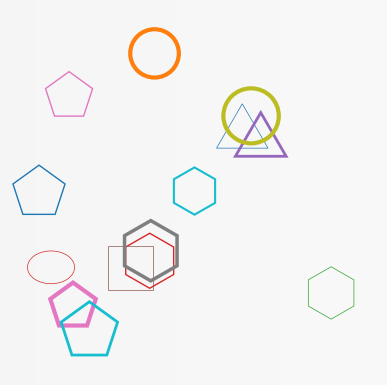[{"shape": "triangle", "thickness": 0.5, "radius": 0.38, "center": [0.625, 0.654]}, {"shape": "pentagon", "thickness": 1, "radius": 0.35, "center": [0.101, 0.5]}, {"shape": "circle", "thickness": 3, "radius": 0.31, "center": [0.399, 0.861]}, {"shape": "hexagon", "thickness": 0.5, "radius": 0.34, "center": [0.854, 0.239]}, {"shape": "hexagon", "thickness": 1, "radius": 0.36, "center": [0.386, 0.323]}, {"shape": "oval", "thickness": 0.5, "radius": 0.3, "center": [0.132, 0.306]}, {"shape": "triangle", "thickness": 2, "radius": 0.38, "center": [0.673, 0.632]}, {"shape": "square", "thickness": 0.5, "radius": 0.29, "center": [0.337, 0.304]}, {"shape": "pentagon", "thickness": 1, "radius": 0.32, "center": [0.178, 0.75]}, {"shape": "pentagon", "thickness": 3, "radius": 0.31, "center": [0.188, 0.204]}, {"shape": "hexagon", "thickness": 2.5, "radius": 0.39, "center": [0.389, 0.349]}, {"shape": "circle", "thickness": 3, "radius": 0.36, "center": [0.648, 0.699]}, {"shape": "pentagon", "thickness": 2, "radius": 0.38, "center": [0.231, 0.14]}, {"shape": "hexagon", "thickness": 1.5, "radius": 0.31, "center": [0.502, 0.504]}]